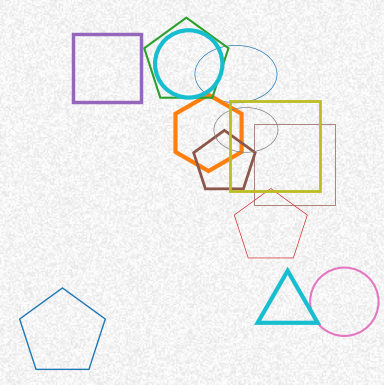[{"shape": "oval", "thickness": 0.5, "radius": 0.53, "center": [0.613, 0.808]}, {"shape": "pentagon", "thickness": 1, "radius": 0.58, "center": [0.162, 0.135]}, {"shape": "hexagon", "thickness": 3, "radius": 0.5, "center": [0.542, 0.655]}, {"shape": "pentagon", "thickness": 1.5, "radius": 0.57, "center": [0.484, 0.839]}, {"shape": "pentagon", "thickness": 0.5, "radius": 0.5, "center": [0.703, 0.411]}, {"shape": "square", "thickness": 2.5, "radius": 0.44, "center": [0.278, 0.824]}, {"shape": "square", "thickness": 0.5, "radius": 0.53, "center": [0.765, 0.572]}, {"shape": "pentagon", "thickness": 2, "radius": 0.42, "center": [0.583, 0.577]}, {"shape": "circle", "thickness": 1.5, "radius": 0.44, "center": [0.894, 0.216]}, {"shape": "oval", "thickness": 0.5, "radius": 0.42, "center": [0.639, 0.663]}, {"shape": "square", "thickness": 2, "radius": 0.58, "center": [0.714, 0.621]}, {"shape": "triangle", "thickness": 3, "radius": 0.45, "center": [0.747, 0.207]}, {"shape": "circle", "thickness": 3, "radius": 0.44, "center": [0.49, 0.834]}]